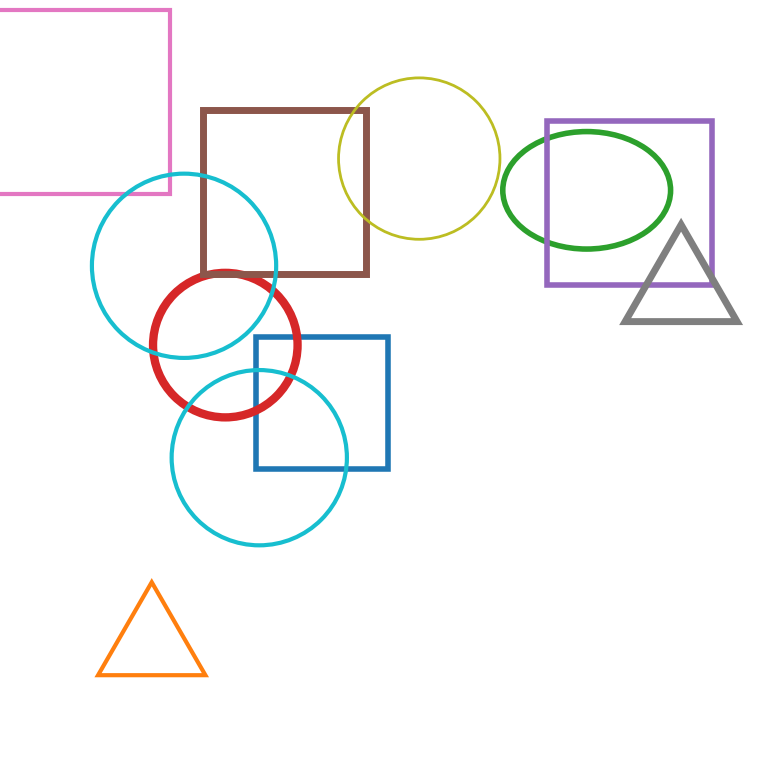[{"shape": "square", "thickness": 2, "radius": 0.43, "center": [0.418, 0.476]}, {"shape": "triangle", "thickness": 1.5, "radius": 0.4, "center": [0.197, 0.163]}, {"shape": "oval", "thickness": 2, "radius": 0.54, "center": [0.762, 0.753]}, {"shape": "circle", "thickness": 3, "radius": 0.47, "center": [0.293, 0.552]}, {"shape": "square", "thickness": 2, "radius": 0.53, "center": [0.817, 0.736]}, {"shape": "square", "thickness": 2.5, "radius": 0.53, "center": [0.37, 0.751]}, {"shape": "square", "thickness": 1.5, "radius": 0.6, "center": [0.102, 0.868]}, {"shape": "triangle", "thickness": 2.5, "radius": 0.42, "center": [0.885, 0.624]}, {"shape": "circle", "thickness": 1, "radius": 0.52, "center": [0.544, 0.794]}, {"shape": "circle", "thickness": 1.5, "radius": 0.57, "center": [0.337, 0.406]}, {"shape": "circle", "thickness": 1.5, "radius": 0.6, "center": [0.239, 0.655]}]